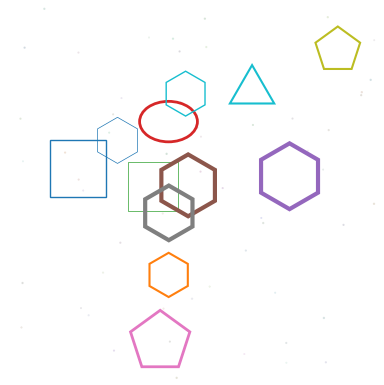[{"shape": "square", "thickness": 1, "radius": 0.36, "center": [0.202, 0.562]}, {"shape": "hexagon", "thickness": 0.5, "radius": 0.3, "center": [0.305, 0.635]}, {"shape": "hexagon", "thickness": 1.5, "radius": 0.29, "center": [0.438, 0.286]}, {"shape": "square", "thickness": 0.5, "radius": 0.32, "center": [0.398, 0.516]}, {"shape": "oval", "thickness": 2, "radius": 0.38, "center": [0.438, 0.684]}, {"shape": "hexagon", "thickness": 3, "radius": 0.43, "center": [0.752, 0.542]}, {"shape": "hexagon", "thickness": 3, "radius": 0.4, "center": [0.489, 0.519]}, {"shape": "pentagon", "thickness": 2, "radius": 0.41, "center": [0.416, 0.113]}, {"shape": "hexagon", "thickness": 3, "radius": 0.35, "center": [0.439, 0.447]}, {"shape": "pentagon", "thickness": 1.5, "radius": 0.3, "center": [0.877, 0.87]}, {"shape": "hexagon", "thickness": 1, "radius": 0.29, "center": [0.482, 0.757]}, {"shape": "triangle", "thickness": 1.5, "radius": 0.33, "center": [0.655, 0.764]}]